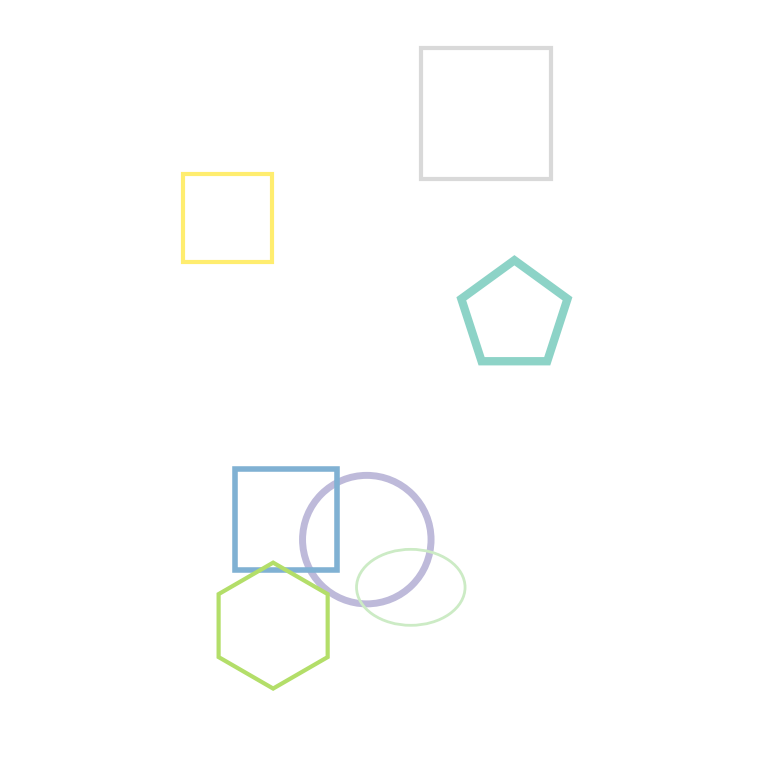[{"shape": "pentagon", "thickness": 3, "radius": 0.36, "center": [0.668, 0.59]}, {"shape": "circle", "thickness": 2.5, "radius": 0.42, "center": [0.476, 0.299]}, {"shape": "square", "thickness": 2, "radius": 0.33, "center": [0.371, 0.325]}, {"shape": "hexagon", "thickness": 1.5, "radius": 0.41, "center": [0.355, 0.188]}, {"shape": "square", "thickness": 1.5, "radius": 0.42, "center": [0.631, 0.853]}, {"shape": "oval", "thickness": 1, "radius": 0.35, "center": [0.533, 0.237]}, {"shape": "square", "thickness": 1.5, "radius": 0.29, "center": [0.296, 0.717]}]